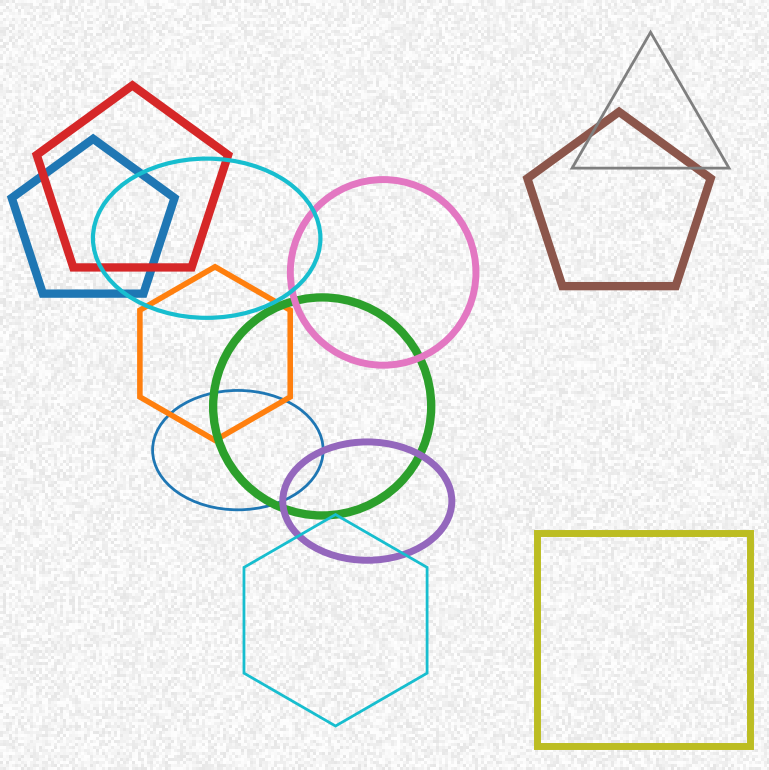[{"shape": "pentagon", "thickness": 3, "radius": 0.56, "center": [0.121, 0.709]}, {"shape": "oval", "thickness": 1, "radius": 0.55, "center": [0.309, 0.415]}, {"shape": "hexagon", "thickness": 2, "radius": 0.56, "center": [0.279, 0.541]}, {"shape": "circle", "thickness": 3, "radius": 0.71, "center": [0.418, 0.472]}, {"shape": "pentagon", "thickness": 3, "radius": 0.65, "center": [0.172, 0.758]}, {"shape": "oval", "thickness": 2.5, "radius": 0.55, "center": [0.477, 0.349]}, {"shape": "pentagon", "thickness": 3, "radius": 0.63, "center": [0.804, 0.73]}, {"shape": "circle", "thickness": 2.5, "radius": 0.6, "center": [0.498, 0.646]}, {"shape": "triangle", "thickness": 1, "radius": 0.59, "center": [0.845, 0.84]}, {"shape": "square", "thickness": 2.5, "radius": 0.69, "center": [0.836, 0.169]}, {"shape": "oval", "thickness": 1.5, "radius": 0.74, "center": [0.268, 0.691]}, {"shape": "hexagon", "thickness": 1, "radius": 0.69, "center": [0.436, 0.194]}]